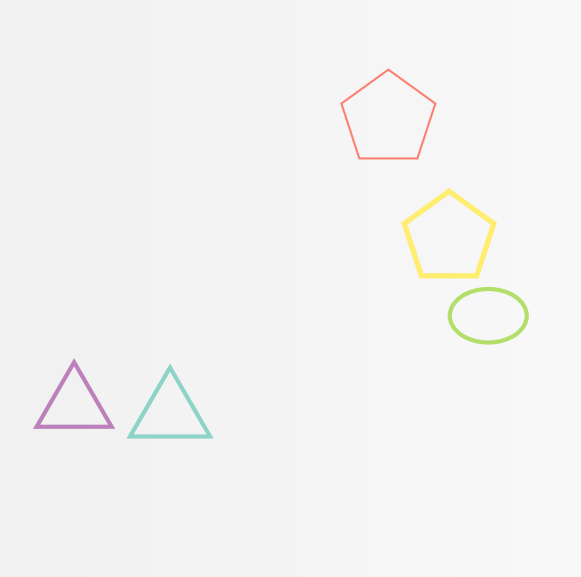[{"shape": "triangle", "thickness": 2, "radius": 0.4, "center": [0.293, 0.283]}, {"shape": "pentagon", "thickness": 1, "radius": 0.42, "center": [0.668, 0.794]}, {"shape": "oval", "thickness": 2, "radius": 0.33, "center": [0.84, 0.452]}, {"shape": "triangle", "thickness": 2, "radius": 0.37, "center": [0.128, 0.297]}, {"shape": "pentagon", "thickness": 2.5, "radius": 0.4, "center": [0.773, 0.587]}]